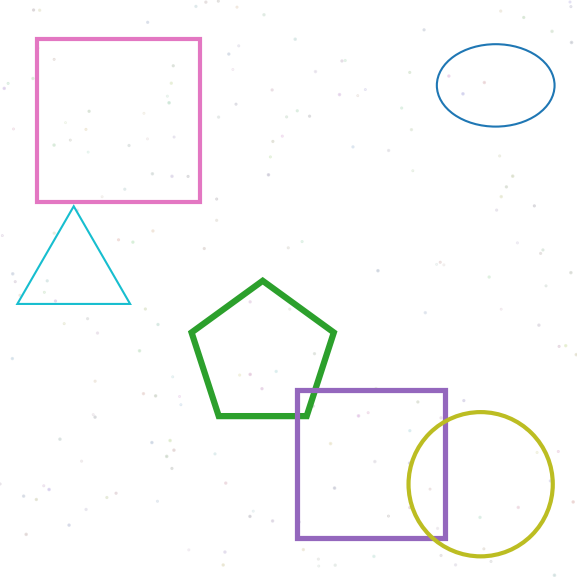[{"shape": "oval", "thickness": 1, "radius": 0.51, "center": [0.858, 0.851]}, {"shape": "pentagon", "thickness": 3, "radius": 0.65, "center": [0.455, 0.383]}, {"shape": "square", "thickness": 2.5, "radius": 0.64, "center": [0.643, 0.195]}, {"shape": "square", "thickness": 2, "radius": 0.7, "center": [0.206, 0.79]}, {"shape": "circle", "thickness": 2, "radius": 0.62, "center": [0.832, 0.161]}, {"shape": "triangle", "thickness": 1, "radius": 0.56, "center": [0.128, 0.529]}]